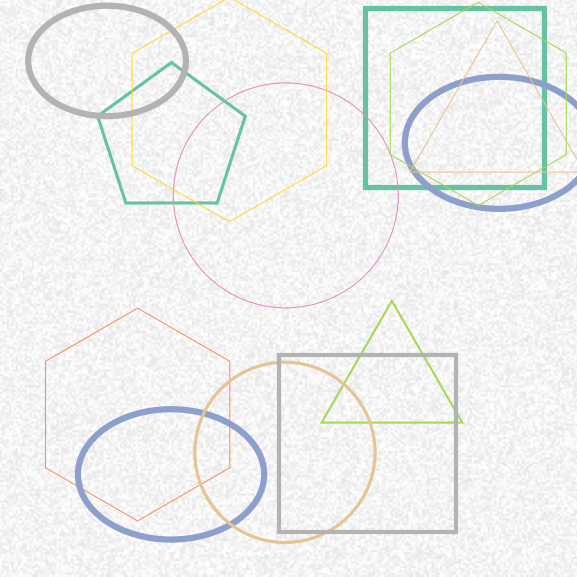[{"shape": "pentagon", "thickness": 1.5, "radius": 0.67, "center": [0.297, 0.756]}, {"shape": "square", "thickness": 2.5, "radius": 0.78, "center": [0.787, 0.83]}, {"shape": "hexagon", "thickness": 0.5, "radius": 0.92, "center": [0.238, 0.281]}, {"shape": "oval", "thickness": 3, "radius": 0.81, "center": [0.296, 0.178]}, {"shape": "oval", "thickness": 3, "radius": 0.82, "center": [0.864, 0.752]}, {"shape": "circle", "thickness": 0.5, "radius": 0.97, "center": [0.495, 0.661]}, {"shape": "hexagon", "thickness": 0.5, "radius": 0.88, "center": [0.828, 0.819]}, {"shape": "triangle", "thickness": 1, "radius": 0.7, "center": [0.679, 0.338]}, {"shape": "hexagon", "thickness": 0.5, "radius": 0.97, "center": [0.397, 0.81]}, {"shape": "triangle", "thickness": 0.5, "radius": 0.87, "center": [0.861, 0.788]}, {"shape": "circle", "thickness": 1.5, "radius": 0.78, "center": [0.493, 0.216]}, {"shape": "oval", "thickness": 3, "radius": 0.68, "center": [0.185, 0.894]}, {"shape": "square", "thickness": 2, "radius": 0.77, "center": [0.636, 0.23]}]